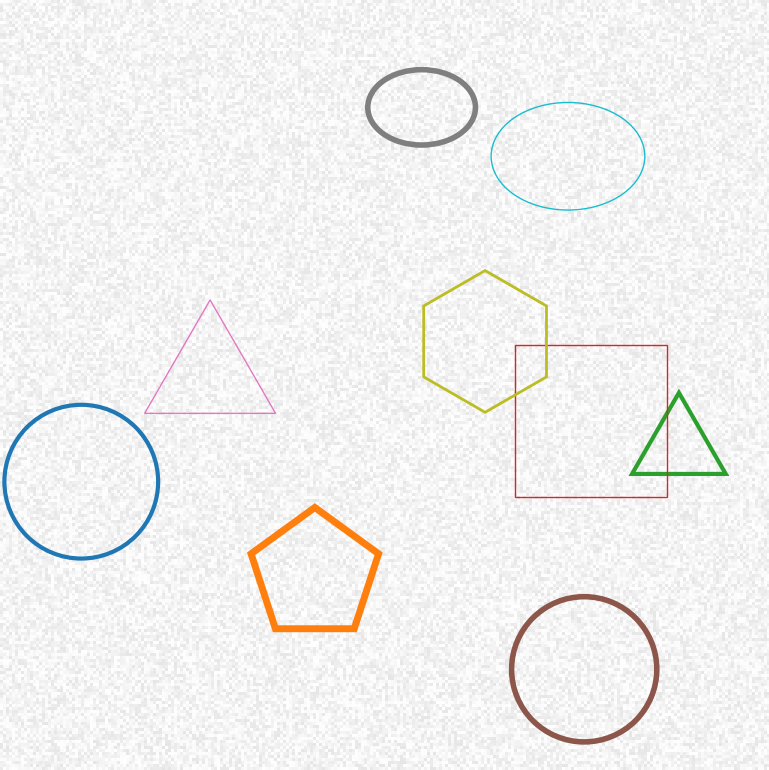[{"shape": "circle", "thickness": 1.5, "radius": 0.5, "center": [0.106, 0.374]}, {"shape": "pentagon", "thickness": 2.5, "radius": 0.44, "center": [0.409, 0.254]}, {"shape": "triangle", "thickness": 1.5, "radius": 0.35, "center": [0.882, 0.42]}, {"shape": "square", "thickness": 0.5, "radius": 0.49, "center": [0.768, 0.453]}, {"shape": "circle", "thickness": 2, "radius": 0.47, "center": [0.759, 0.131]}, {"shape": "triangle", "thickness": 0.5, "radius": 0.49, "center": [0.273, 0.512]}, {"shape": "oval", "thickness": 2, "radius": 0.35, "center": [0.548, 0.861]}, {"shape": "hexagon", "thickness": 1, "radius": 0.46, "center": [0.63, 0.557]}, {"shape": "oval", "thickness": 0.5, "radius": 0.5, "center": [0.738, 0.797]}]